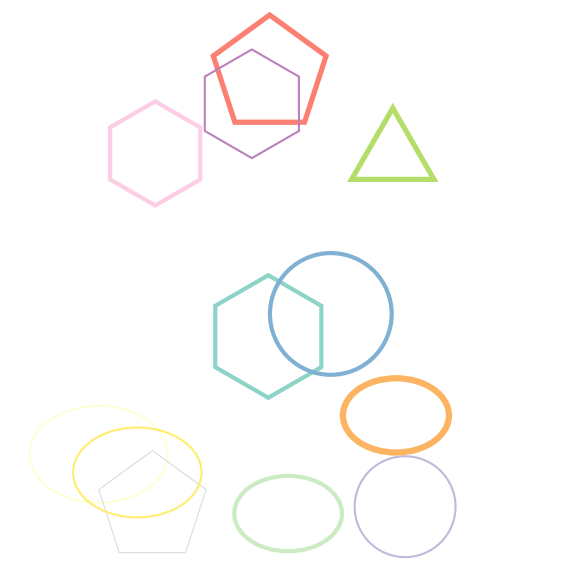[{"shape": "hexagon", "thickness": 2, "radius": 0.53, "center": [0.465, 0.416]}, {"shape": "oval", "thickness": 0.5, "radius": 0.6, "center": [0.171, 0.213]}, {"shape": "circle", "thickness": 1, "radius": 0.44, "center": [0.701, 0.122]}, {"shape": "pentagon", "thickness": 2.5, "radius": 0.51, "center": [0.467, 0.871]}, {"shape": "circle", "thickness": 2, "radius": 0.53, "center": [0.573, 0.456]}, {"shape": "oval", "thickness": 3, "radius": 0.46, "center": [0.686, 0.28]}, {"shape": "triangle", "thickness": 2.5, "radius": 0.41, "center": [0.68, 0.73]}, {"shape": "hexagon", "thickness": 2, "radius": 0.45, "center": [0.269, 0.733]}, {"shape": "pentagon", "thickness": 0.5, "radius": 0.49, "center": [0.264, 0.121]}, {"shape": "hexagon", "thickness": 1, "radius": 0.47, "center": [0.436, 0.819]}, {"shape": "oval", "thickness": 2, "radius": 0.47, "center": [0.499, 0.11]}, {"shape": "oval", "thickness": 1, "radius": 0.56, "center": [0.238, 0.181]}]